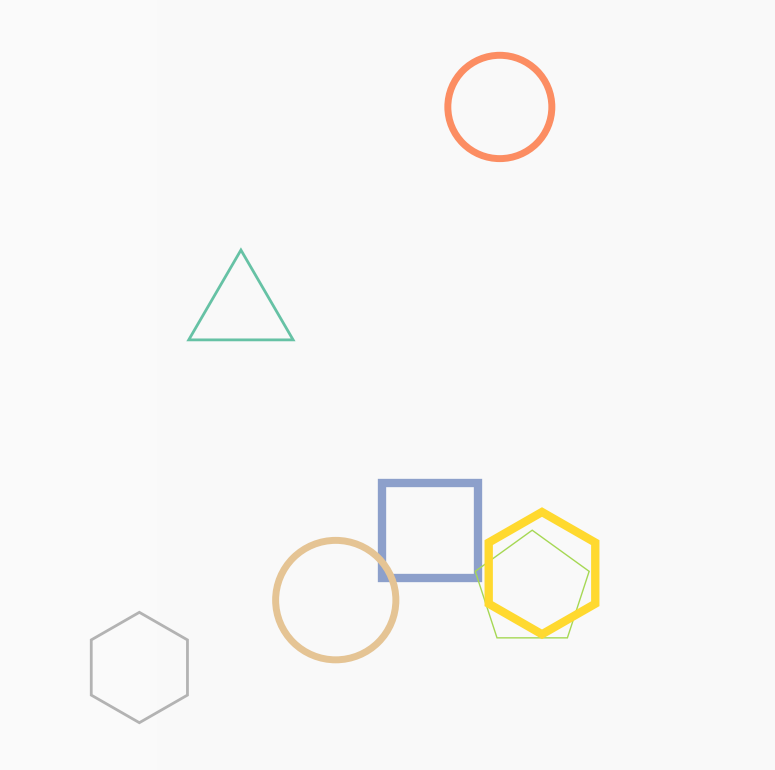[{"shape": "triangle", "thickness": 1, "radius": 0.39, "center": [0.311, 0.597]}, {"shape": "circle", "thickness": 2.5, "radius": 0.34, "center": [0.645, 0.861]}, {"shape": "square", "thickness": 3, "radius": 0.31, "center": [0.555, 0.311]}, {"shape": "pentagon", "thickness": 0.5, "radius": 0.39, "center": [0.687, 0.234]}, {"shape": "hexagon", "thickness": 3, "radius": 0.4, "center": [0.699, 0.256]}, {"shape": "circle", "thickness": 2.5, "radius": 0.39, "center": [0.433, 0.221]}, {"shape": "hexagon", "thickness": 1, "radius": 0.36, "center": [0.18, 0.133]}]